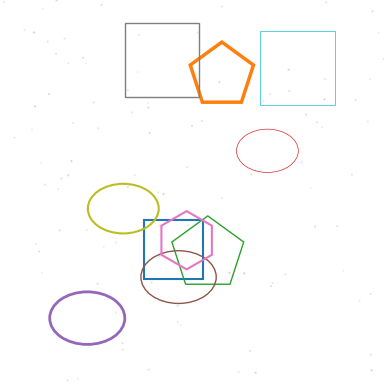[{"shape": "square", "thickness": 1.5, "radius": 0.38, "center": [0.451, 0.352]}, {"shape": "pentagon", "thickness": 2.5, "radius": 0.43, "center": [0.576, 0.804]}, {"shape": "pentagon", "thickness": 1, "radius": 0.49, "center": [0.54, 0.341]}, {"shape": "oval", "thickness": 0.5, "radius": 0.4, "center": [0.695, 0.608]}, {"shape": "oval", "thickness": 2, "radius": 0.49, "center": [0.227, 0.174]}, {"shape": "oval", "thickness": 1, "radius": 0.49, "center": [0.464, 0.28]}, {"shape": "hexagon", "thickness": 1.5, "radius": 0.38, "center": [0.485, 0.376]}, {"shape": "square", "thickness": 1, "radius": 0.48, "center": [0.42, 0.845]}, {"shape": "oval", "thickness": 1.5, "radius": 0.46, "center": [0.32, 0.458]}, {"shape": "square", "thickness": 0.5, "radius": 0.49, "center": [0.773, 0.824]}]